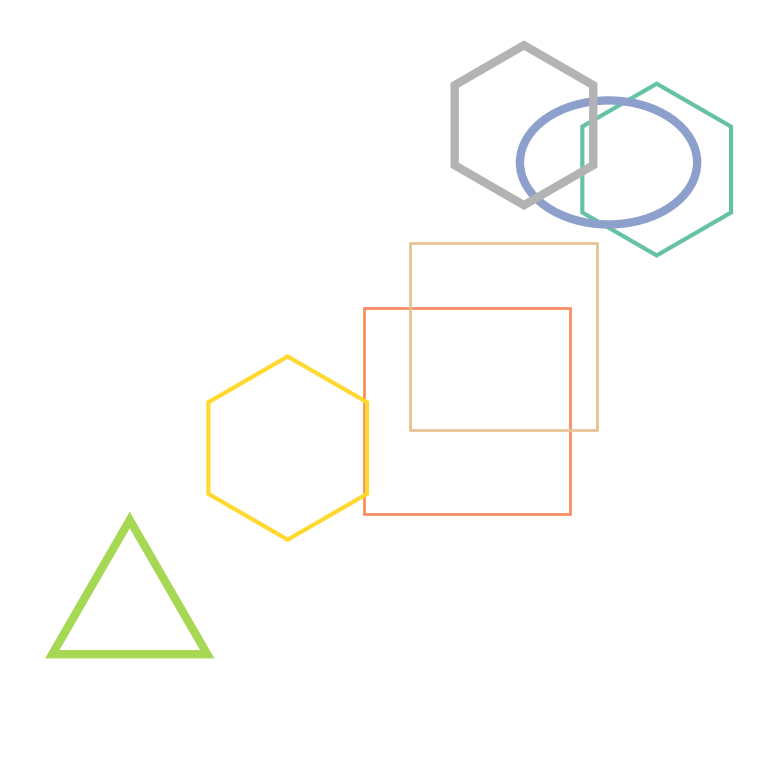[{"shape": "hexagon", "thickness": 1.5, "radius": 0.56, "center": [0.853, 0.78]}, {"shape": "square", "thickness": 1, "radius": 0.67, "center": [0.607, 0.467]}, {"shape": "oval", "thickness": 3, "radius": 0.58, "center": [0.79, 0.789]}, {"shape": "triangle", "thickness": 3, "radius": 0.58, "center": [0.168, 0.208]}, {"shape": "hexagon", "thickness": 1.5, "radius": 0.59, "center": [0.374, 0.418]}, {"shape": "square", "thickness": 1, "radius": 0.61, "center": [0.654, 0.563]}, {"shape": "hexagon", "thickness": 3, "radius": 0.52, "center": [0.68, 0.837]}]